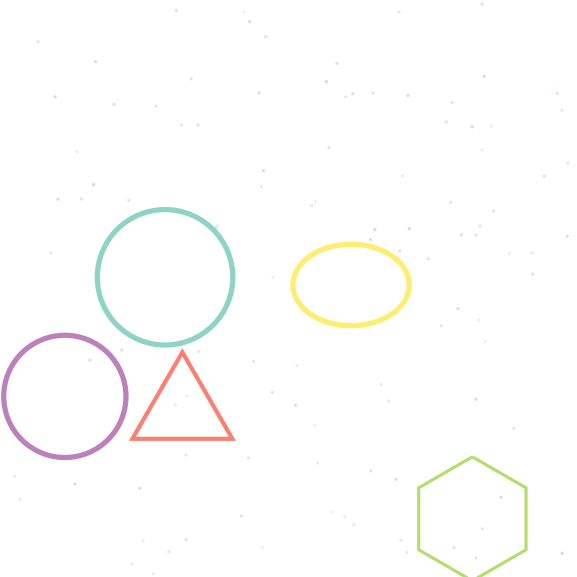[{"shape": "circle", "thickness": 2.5, "radius": 0.59, "center": [0.286, 0.519]}, {"shape": "triangle", "thickness": 2, "radius": 0.5, "center": [0.316, 0.289]}, {"shape": "hexagon", "thickness": 1.5, "radius": 0.54, "center": [0.818, 0.101]}, {"shape": "circle", "thickness": 2.5, "radius": 0.53, "center": [0.112, 0.313]}, {"shape": "oval", "thickness": 2.5, "radius": 0.5, "center": [0.608, 0.506]}]